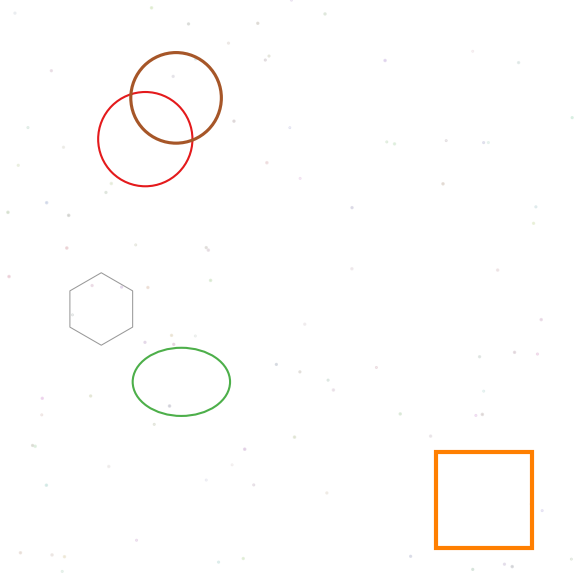[{"shape": "circle", "thickness": 1, "radius": 0.41, "center": [0.252, 0.758]}, {"shape": "oval", "thickness": 1, "radius": 0.42, "center": [0.314, 0.338]}, {"shape": "square", "thickness": 2, "radius": 0.41, "center": [0.838, 0.134]}, {"shape": "circle", "thickness": 1.5, "radius": 0.39, "center": [0.305, 0.83]}, {"shape": "hexagon", "thickness": 0.5, "radius": 0.31, "center": [0.175, 0.464]}]